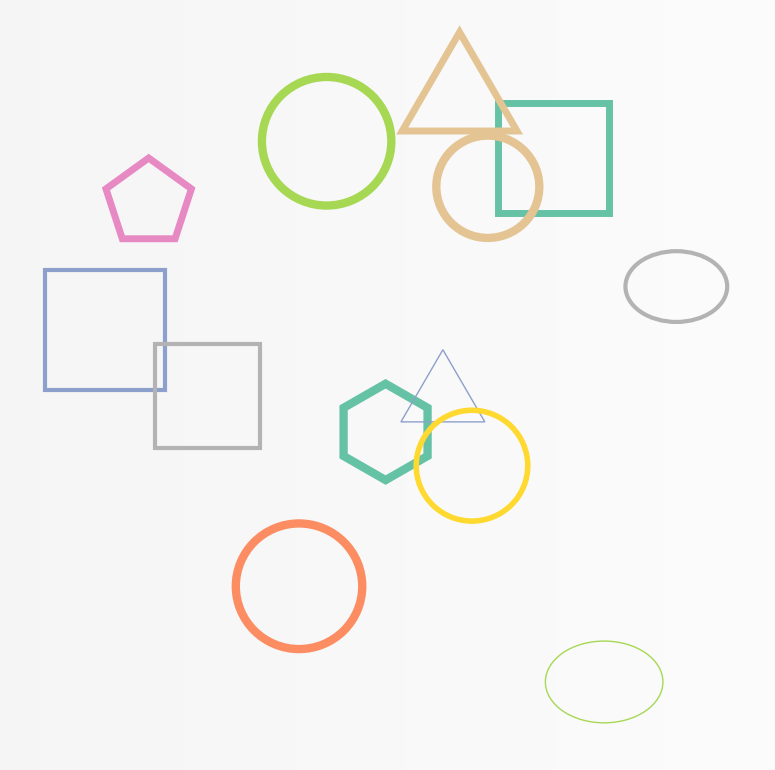[{"shape": "square", "thickness": 2.5, "radius": 0.36, "center": [0.715, 0.795]}, {"shape": "hexagon", "thickness": 3, "radius": 0.31, "center": [0.498, 0.439]}, {"shape": "circle", "thickness": 3, "radius": 0.41, "center": [0.386, 0.239]}, {"shape": "triangle", "thickness": 0.5, "radius": 0.31, "center": [0.571, 0.483]}, {"shape": "square", "thickness": 1.5, "radius": 0.39, "center": [0.136, 0.572]}, {"shape": "pentagon", "thickness": 2.5, "radius": 0.29, "center": [0.192, 0.737]}, {"shape": "circle", "thickness": 3, "radius": 0.42, "center": [0.421, 0.817]}, {"shape": "oval", "thickness": 0.5, "radius": 0.38, "center": [0.78, 0.114]}, {"shape": "circle", "thickness": 2, "radius": 0.36, "center": [0.609, 0.395]}, {"shape": "triangle", "thickness": 2.5, "radius": 0.43, "center": [0.593, 0.873]}, {"shape": "circle", "thickness": 3, "radius": 0.33, "center": [0.629, 0.757]}, {"shape": "square", "thickness": 1.5, "radius": 0.34, "center": [0.268, 0.486]}, {"shape": "oval", "thickness": 1.5, "radius": 0.33, "center": [0.873, 0.628]}]